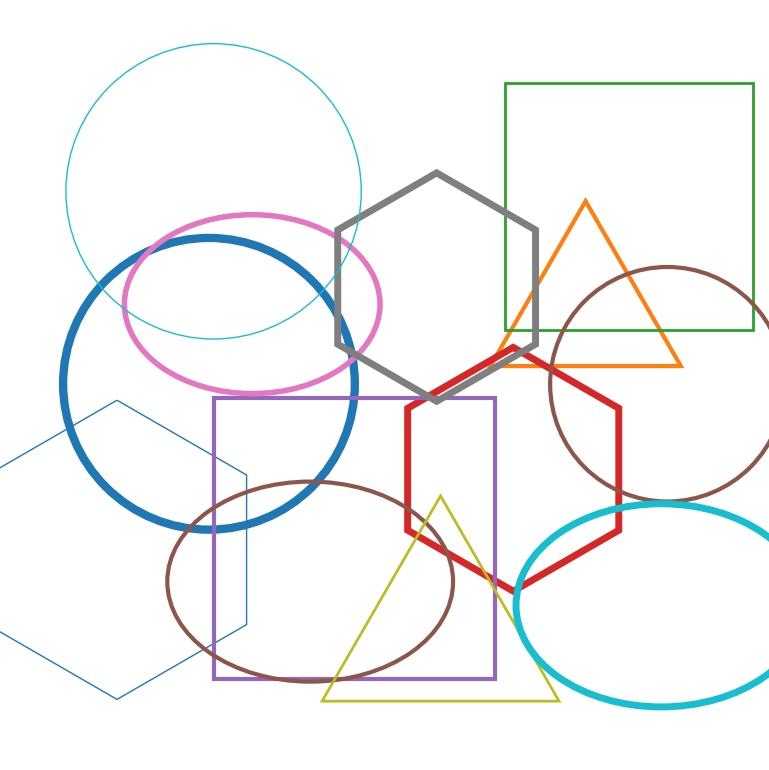[{"shape": "circle", "thickness": 3, "radius": 0.95, "center": [0.271, 0.502]}, {"shape": "hexagon", "thickness": 0.5, "radius": 0.97, "center": [0.152, 0.286]}, {"shape": "triangle", "thickness": 1.5, "radius": 0.71, "center": [0.761, 0.596]}, {"shape": "square", "thickness": 1, "radius": 0.8, "center": [0.817, 0.732]}, {"shape": "hexagon", "thickness": 2.5, "radius": 0.79, "center": [0.667, 0.391]}, {"shape": "square", "thickness": 1.5, "radius": 0.91, "center": [0.46, 0.301]}, {"shape": "circle", "thickness": 1.5, "radius": 0.76, "center": [0.867, 0.501]}, {"shape": "oval", "thickness": 1.5, "radius": 0.93, "center": [0.403, 0.245]}, {"shape": "oval", "thickness": 2, "radius": 0.83, "center": [0.328, 0.605]}, {"shape": "hexagon", "thickness": 2.5, "radius": 0.74, "center": [0.567, 0.627]}, {"shape": "triangle", "thickness": 1, "radius": 0.89, "center": [0.572, 0.178]}, {"shape": "circle", "thickness": 0.5, "radius": 0.96, "center": [0.277, 0.752]}, {"shape": "oval", "thickness": 2.5, "radius": 0.94, "center": [0.859, 0.214]}]